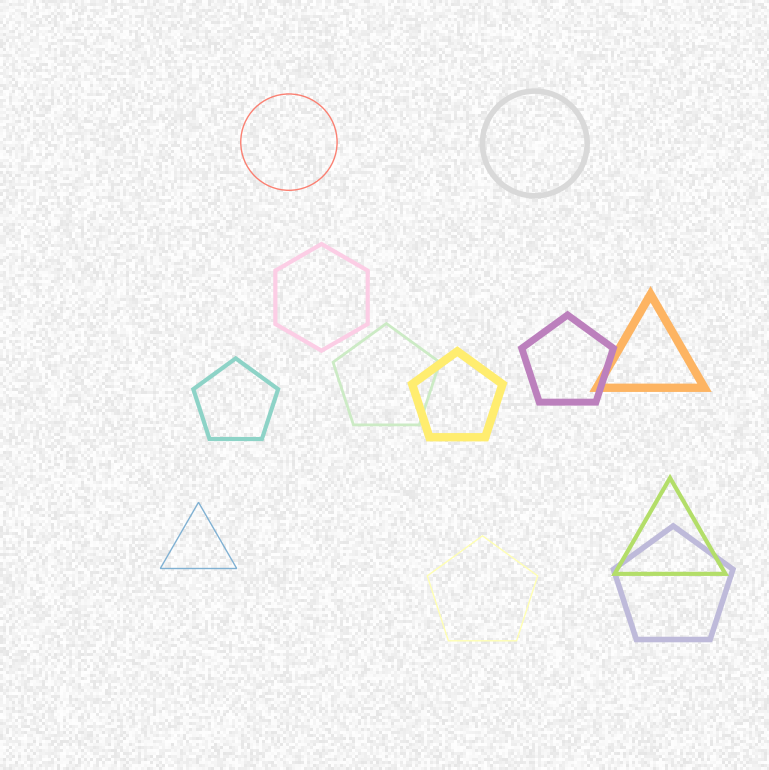[{"shape": "pentagon", "thickness": 1.5, "radius": 0.29, "center": [0.306, 0.477]}, {"shape": "pentagon", "thickness": 0.5, "radius": 0.38, "center": [0.627, 0.229]}, {"shape": "pentagon", "thickness": 2, "radius": 0.41, "center": [0.874, 0.235]}, {"shape": "circle", "thickness": 0.5, "radius": 0.31, "center": [0.375, 0.815]}, {"shape": "triangle", "thickness": 0.5, "radius": 0.29, "center": [0.258, 0.29]}, {"shape": "triangle", "thickness": 3, "radius": 0.4, "center": [0.845, 0.537]}, {"shape": "triangle", "thickness": 1.5, "radius": 0.42, "center": [0.87, 0.296]}, {"shape": "hexagon", "thickness": 1.5, "radius": 0.35, "center": [0.418, 0.614]}, {"shape": "circle", "thickness": 2, "radius": 0.34, "center": [0.695, 0.814]}, {"shape": "pentagon", "thickness": 2.5, "radius": 0.31, "center": [0.737, 0.528]}, {"shape": "pentagon", "thickness": 1, "radius": 0.36, "center": [0.502, 0.507]}, {"shape": "pentagon", "thickness": 3, "radius": 0.31, "center": [0.594, 0.482]}]